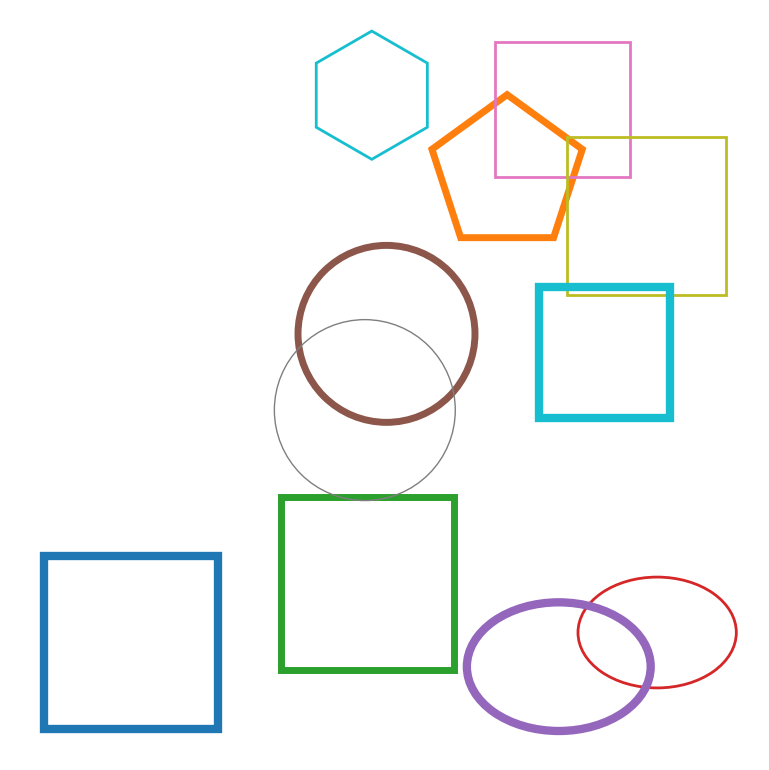[{"shape": "square", "thickness": 3, "radius": 0.56, "center": [0.17, 0.166]}, {"shape": "pentagon", "thickness": 2.5, "radius": 0.51, "center": [0.659, 0.774]}, {"shape": "square", "thickness": 2.5, "radius": 0.56, "center": [0.478, 0.243]}, {"shape": "oval", "thickness": 1, "radius": 0.51, "center": [0.853, 0.179]}, {"shape": "oval", "thickness": 3, "radius": 0.6, "center": [0.726, 0.134]}, {"shape": "circle", "thickness": 2.5, "radius": 0.57, "center": [0.502, 0.566]}, {"shape": "square", "thickness": 1, "radius": 0.44, "center": [0.73, 0.858]}, {"shape": "circle", "thickness": 0.5, "radius": 0.59, "center": [0.474, 0.467]}, {"shape": "square", "thickness": 1, "radius": 0.51, "center": [0.84, 0.719]}, {"shape": "square", "thickness": 3, "radius": 0.43, "center": [0.785, 0.542]}, {"shape": "hexagon", "thickness": 1, "radius": 0.42, "center": [0.483, 0.876]}]